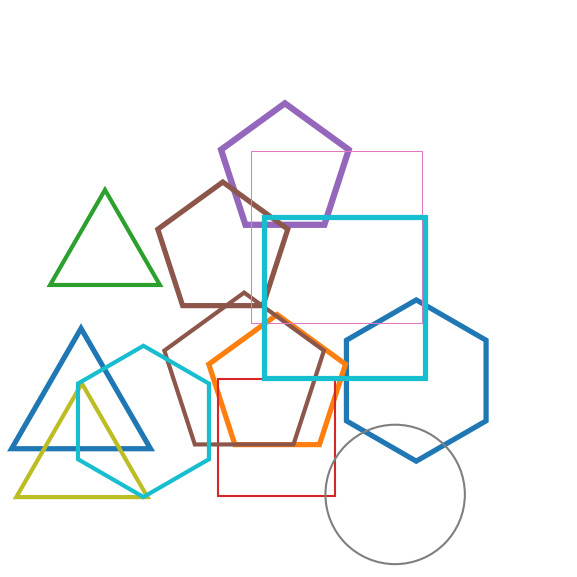[{"shape": "hexagon", "thickness": 2.5, "radius": 0.7, "center": [0.721, 0.34]}, {"shape": "triangle", "thickness": 2.5, "radius": 0.69, "center": [0.14, 0.292]}, {"shape": "pentagon", "thickness": 2.5, "radius": 0.62, "center": [0.48, 0.33]}, {"shape": "triangle", "thickness": 2, "radius": 0.55, "center": [0.182, 0.561]}, {"shape": "square", "thickness": 1, "radius": 0.51, "center": [0.478, 0.241]}, {"shape": "pentagon", "thickness": 3, "radius": 0.58, "center": [0.493, 0.704]}, {"shape": "pentagon", "thickness": 2, "radius": 0.73, "center": [0.423, 0.347]}, {"shape": "pentagon", "thickness": 2.5, "radius": 0.59, "center": [0.386, 0.566]}, {"shape": "square", "thickness": 0.5, "radius": 0.74, "center": [0.583, 0.589]}, {"shape": "circle", "thickness": 1, "radius": 0.6, "center": [0.684, 0.143]}, {"shape": "triangle", "thickness": 2, "radius": 0.66, "center": [0.142, 0.204]}, {"shape": "hexagon", "thickness": 2, "radius": 0.65, "center": [0.248, 0.269]}, {"shape": "square", "thickness": 2.5, "radius": 0.7, "center": [0.597, 0.484]}]